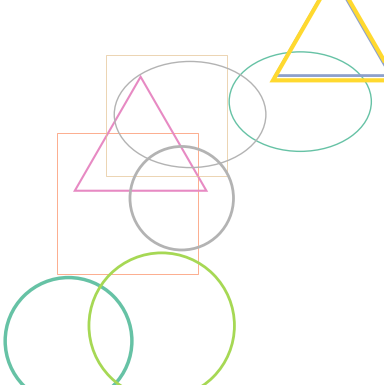[{"shape": "oval", "thickness": 1, "radius": 0.92, "center": [0.78, 0.736]}, {"shape": "circle", "thickness": 2.5, "radius": 0.82, "center": [0.178, 0.114]}, {"shape": "square", "thickness": 0.5, "radius": 0.91, "center": [0.331, 0.471]}, {"shape": "triangle", "thickness": 2, "radius": 0.86, "center": [0.865, 0.89]}, {"shape": "triangle", "thickness": 1.5, "radius": 0.99, "center": [0.365, 0.603]}, {"shape": "circle", "thickness": 2, "radius": 0.94, "center": [0.42, 0.154]}, {"shape": "triangle", "thickness": 3, "radius": 0.92, "center": [0.868, 0.883]}, {"shape": "square", "thickness": 0.5, "radius": 0.79, "center": [0.432, 0.7]}, {"shape": "circle", "thickness": 2, "radius": 0.67, "center": [0.472, 0.485]}, {"shape": "oval", "thickness": 1, "radius": 0.98, "center": [0.494, 0.703]}]